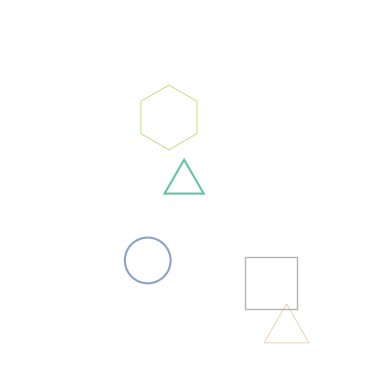[{"shape": "triangle", "thickness": 1.5, "radius": 0.29, "center": [0.478, 0.527]}, {"shape": "circle", "thickness": 1.5, "radius": 0.3, "center": [0.384, 0.324]}, {"shape": "hexagon", "thickness": 0.5, "radius": 0.42, "center": [0.439, 0.695]}, {"shape": "triangle", "thickness": 0.5, "radius": 0.34, "center": [0.744, 0.143]}, {"shape": "square", "thickness": 1, "radius": 0.34, "center": [0.703, 0.264]}]